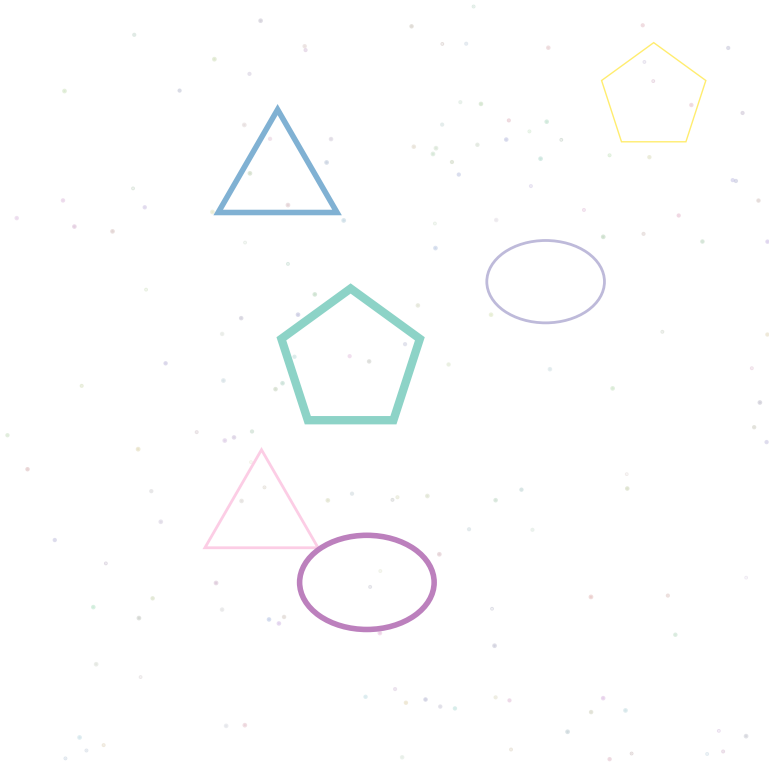[{"shape": "pentagon", "thickness": 3, "radius": 0.47, "center": [0.455, 0.531]}, {"shape": "oval", "thickness": 1, "radius": 0.38, "center": [0.709, 0.634]}, {"shape": "triangle", "thickness": 2, "radius": 0.45, "center": [0.361, 0.769]}, {"shape": "triangle", "thickness": 1, "radius": 0.42, "center": [0.34, 0.331]}, {"shape": "oval", "thickness": 2, "radius": 0.44, "center": [0.476, 0.244]}, {"shape": "pentagon", "thickness": 0.5, "radius": 0.36, "center": [0.849, 0.873]}]